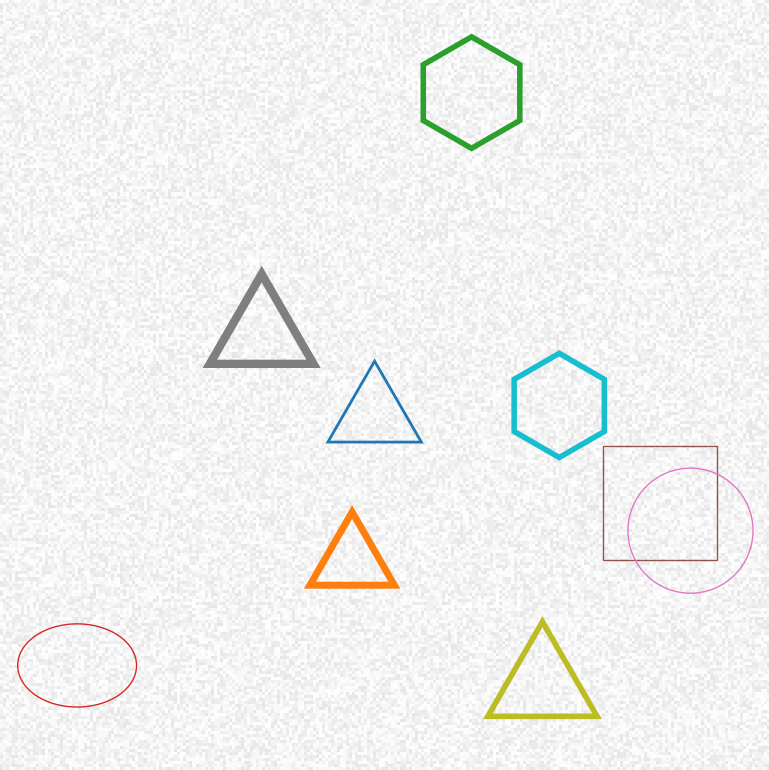[{"shape": "triangle", "thickness": 1, "radius": 0.35, "center": [0.486, 0.461]}, {"shape": "triangle", "thickness": 2.5, "radius": 0.32, "center": [0.457, 0.272]}, {"shape": "hexagon", "thickness": 2, "radius": 0.36, "center": [0.612, 0.88]}, {"shape": "oval", "thickness": 0.5, "radius": 0.39, "center": [0.1, 0.136]}, {"shape": "square", "thickness": 0.5, "radius": 0.37, "center": [0.858, 0.347]}, {"shape": "circle", "thickness": 0.5, "radius": 0.41, "center": [0.897, 0.311]}, {"shape": "triangle", "thickness": 3, "radius": 0.39, "center": [0.34, 0.566]}, {"shape": "triangle", "thickness": 2, "radius": 0.41, "center": [0.704, 0.111]}, {"shape": "hexagon", "thickness": 2, "radius": 0.34, "center": [0.726, 0.473]}]